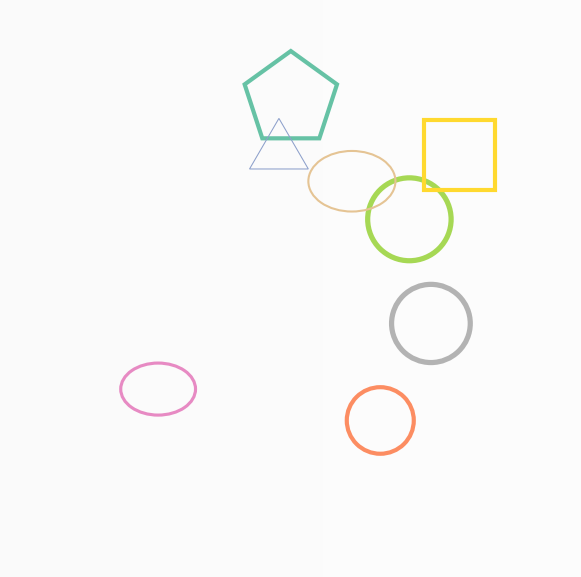[{"shape": "pentagon", "thickness": 2, "radius": 0.42, "center": [0.5, 0.827]}, {"shape": "circle", "thickness": 2, "radius": 0.29, "center": [0.654, 0.271]}, {"shape": "triangle", "thickness": 0.5, "radius": 0.29, "center": [0.48, 0.736]}, {"shape": "oval", "thickness": 1.5, "radius": 0.32, "center": [0.272, 0.325]}, {"shape": "circle", "thickness": 2.5, "radius": 0.36, "center": [0.704, 0.619]}, {"shape": "square", "thickness": 2, "radius": 0.3, "center": [0.791, 0.73]}, {"shape": "oval", "thickness": 1, "radius": 0.37, "center": [0.605, 0.685]}, {"shape": "circle", "thickness": 2.5, "radius": 0.34, "center": [0.741, 0.439]}]